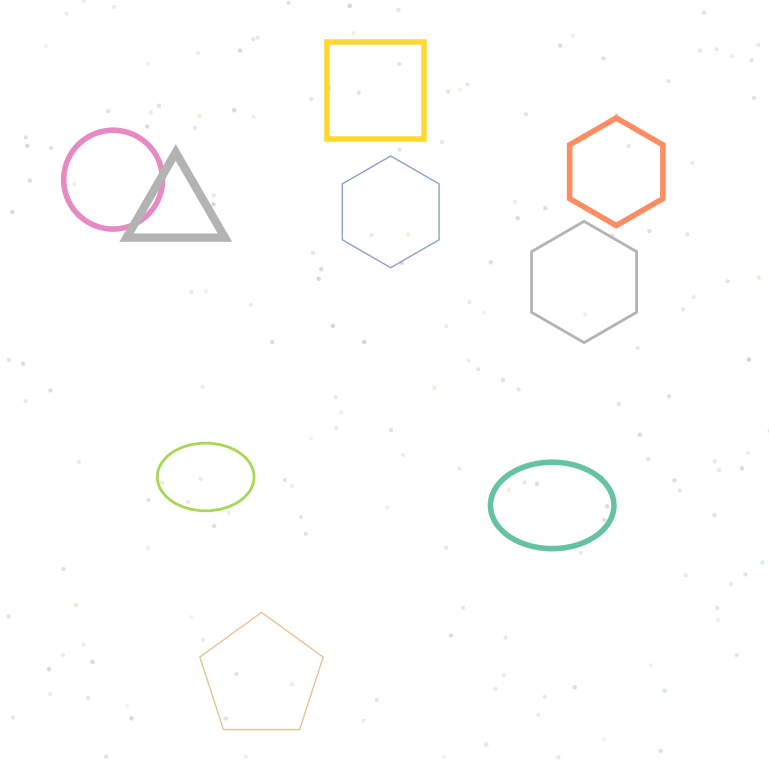[{"shape": "oval", "thickness": 2, "radius": 0.4, "center": [0.717, 0.344]}, {"shape": "hexagon", "thickness": 2, "radius": 0.35, "center": [0.8, 0.777]}, {"shape": "hexagon", "thickness": 0.5, "radius": 0.36, "center": [0.507, 0.725]}, {"shape": "circle", "thickness": 2, "radius": 0.32, "center": [0.147, 0.767]}, {"shape": "oval", "thickness": 1, "radius": 0.31, "center": [0.267, 0.381]}, {"shape": "square", "thickness": 2, "radius": 0.32, "center": [0.487, 0.882]}, {"shape": "pentagon", "thickness": 0.5, "radius": 0.42, "center": [0.34, 0.121]}, {"shape": "triangle", "thickness": 3, "radius": 0.37, "center": [0.228, 0.728]}, {"shape": "hexagon", "thickness": 1, "radius": 0.39, "center": [0.759, 0.634]}]